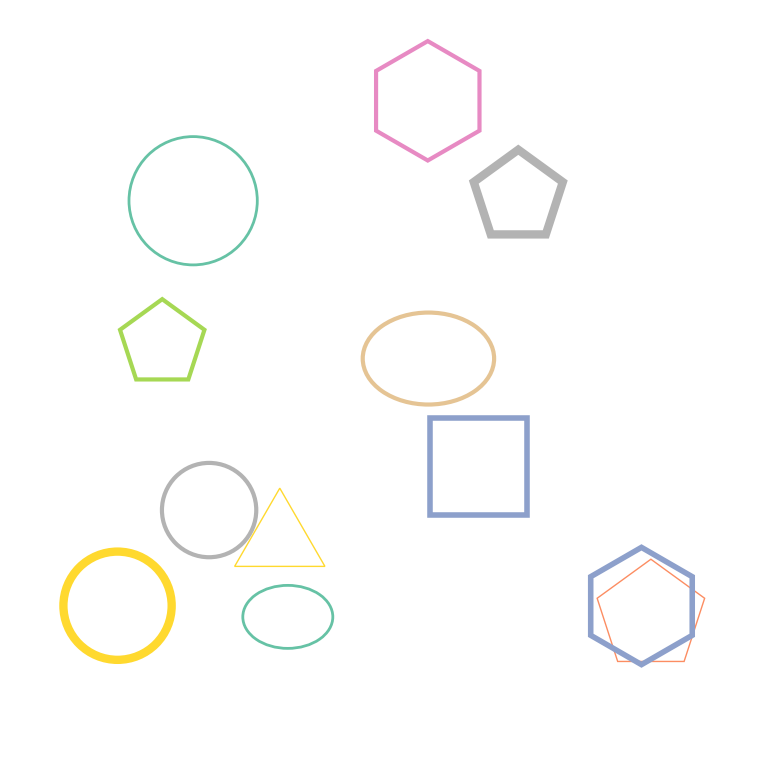[{"shape": "circle", "thickness": 1, "radius": 0.42, "center": [0.251, 0.739]}, {"shape": "oval", "thickness": 1, "radius": 0.29, "center": [0.374, 0.199]}, {"shape": "pentagon", "thickness": 0.5, "radius": 0.37, "center": [0.845, 0.2]}, {"shape": "square", "thickness": 2, "radius": 0.31, "center": [0.621, 0.394]}, {"shape": "hexagon", "thickness": 2, "radius": 0.38, "center": [0.833, 0.213]}, {"shape": "hexagon", "thickness": 1.5, "radius": 0.39, "center": [0.556, 0.869]}, {"shape": "pentagon", "thickness": 1.5, "radius": 0.29, "center": [0.211, 0.554]}, {"shape": "circle", "thickness": 3, "radius": 0.35, "center": [0.153, 0.213]}, {"shape": "triangle", "thickness": 0.5, "radius": 0.34, "center": [0.363, 0.298]}, {"shape": "oval", "thickness": 1.5, "radius": 0.43, "center": [0.556, 0.534]}, {"shape": "pentagon", "thickness": 3, "radius": 0.3, "center": [0.673, 0.745]}, {"shape": "circle", "thickness": 1.5, "radius": 0.31, "center": [0.272, 0.338]}]